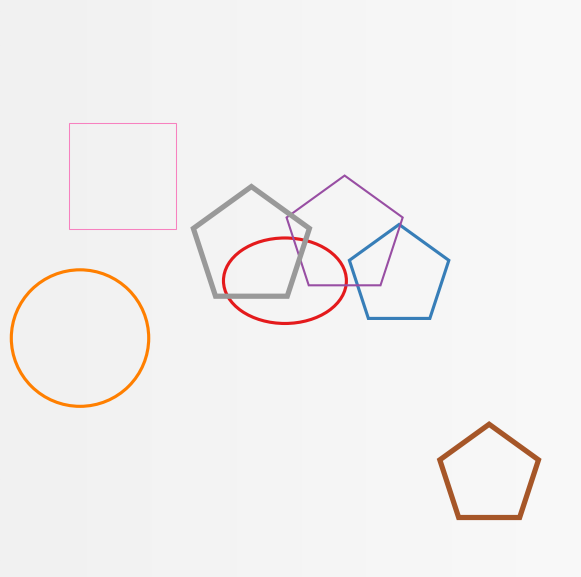[{"shape": "oval", "thickness": 1.5, "radius": 0.53, "center": [0.49, 0.513]}, {"shape": "pentagon", "thickness": 1.5, "radius": 0.45, "center": [0.687, 0.521]}, {"shape": "pentagon", "thickness": 1, "radius": 0.53, "center": [0.593, 0.59]}, {"shape": "circle", "thickness": 1.5, "radius": 0.59, "center": [0.138, 0.414]}, {"shape": "pentagon", "thickness": 2.5, "radius": 0.45, "center": [0.842, 0.175]}, {"shape": "square", "thickness": 0.5, "radius": 0.46, "center": [0.211, 0.695]}, {"shape": "pentagon", "thickness": 2.5, "radius": 0.52, "center": [0.433, 0.571]}]